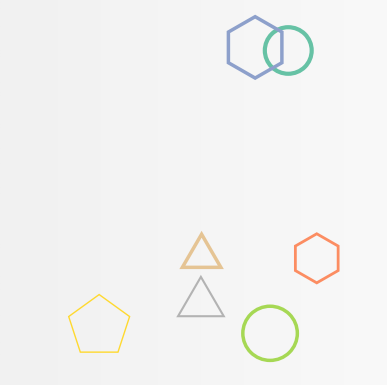[{"shape": "circle", "thickness": 3, "radius": 0.3, "center": [0.744, 0.869]}, {"shape": "hexagon", "thickness": 2, "radius": 0.32, "center": [0.817, 0.329]}, {"shape": "hexagon", "thickness": 2.5, "radius": 0.4, "center": [0.658, 0.877]}, {"shape": "circle", "thickness": 2.5, "radius": 0.35, "center": [0.697, 0.134]}, {"shape": "pentagon", "thickness": 1, "radius": 0.41, "center": [0.256, 0.152]}, {"shape": "triangle", "thickness": 2.5, "radius": 0.29, "center": [0.52, 0.334]}, {"shape": "triangle", "thickness": 1.5, "radius": 0.34, "center": [0.518, 0.213]}]